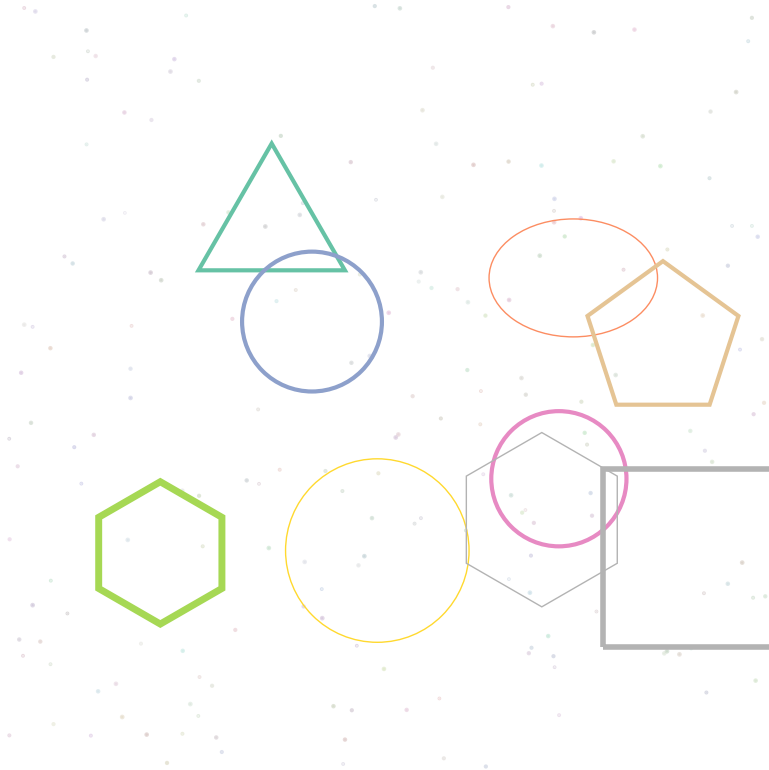[{"shape": "triangle", "thickness": 1.5, "radius": 0.55, "center": [0.353, 0.704]}, {"shape": "oval", "thickness": 0.5, "radius": 0.55, "center": [0.745, 0.639]}, {"shape": "circle", "thickness": 1.5, "radius": 0.45, "center": [0.405, 0.582]}, {"shape": "circle", "thickness": 1.5, "radius": 0.44, "center": [0.726, 0.378]}, {"shape": "hexagon", "thickness": 2.5, "radius": 0.46, "center": [0.208, 0.282]}, {"shape": "circle", "thickness": 0.5, "radius": 0.6, "center": [0.49, 0.285]}, {"shape": "pentagon", "thickness": 1.5, "radius": 0.52, "center": [0.861, 0.558]}, {"shape": "hexagon", "thickness": 0.5, "radius": 0.57, "center": [0.704, 0.325]}, {"shape": "square", "thickness": 2, "radius": 0.58, "center": [0.899, 0.276]}]